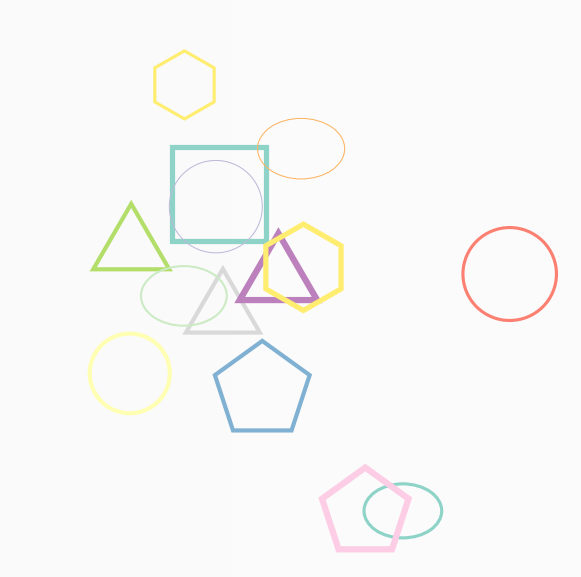[{"shape": "oval", "thickness": 1.5, "radius": 0.33, "center": [0.693, 0.115]}, {"shape": "square", "thickness": 2.5, "radius": 0.4, "center": [0.376, 0.664]}, {"shape": "circle", "thickness": 2, "radius": 0.34, "center": [0.223, 0.353]}, {"shape": "circle", "thickness": 0.5, "radius": 0.4, "center": [0.371, 0.641]}, {"shape": "circle", "thickness": 1.5, "radius": 0.4, "center": [0.877, 0.525]}, {"shape": "pentagon", "thickness": 2, "radius": 0.43, "center": [0.451, 0.323]}, {"shape": "oval", "thickness": 0.5, "radius": 0.37, "center": [0.518, 0.742]}, {"shape": "triangle", "thickness": 2, "radius": 0.38, "center": [0.226, 0.571]}, {"shape": "pentagon", "thickness": 3, "radius": 0.39, "center": [0.628, 0.111]}, {"shape": "triangle", "thickness": 2, "radius": 0.37, "center": [0.383, 0.46]}, {"shape": "triangle", "thickness": 3, "radius": 0.38, "center": [0.479, 0.518]}, {"shape": "oval", "thickness": 1, "radius": 0.37, "center": [0.316, 0.487]}, {"shape": "hexagon", "thickness": 2.5, "radius": 0.37, "center": [0.522, 0.536]}, {"shape": "hexagon", "thickness": 1.5, "radius": 0.29, "center": [0.317, 0.852]}]